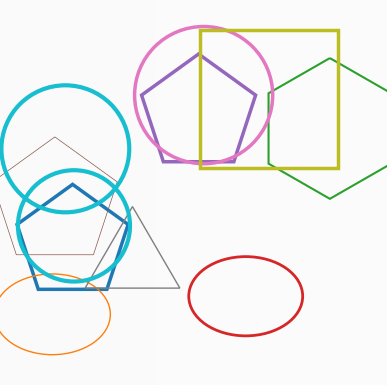[{"shape": "pentagon", "thickness": 2.5, "radius": 0.75, "center": [0.187, 0.37]}, {"shape": "oval", "thickness": 1, "radius": 0.75, "center": [0.135, 0.184]}, {"shape": "hexagon", "thickness": 1.5, "radius": 0.91, "center": [0.851, 0.666]}, {"shape": "oval", "thickness": 2, "radius": 0.73, "center": [0.634, 0.231]}, {"shape": "pentagon", "thickness": 2.5, "radius": 0.77, "center": [0.513, 0.705]}, {"shape": "pentagon", "thickness": 0.5, "radius": 0.85, "center": [0.142, 0.475]}, {"shape": "circle", "thickness": 2.5, "radius": 0.89, "center": [0.526, 0.753]}, {"shape": "triangle", "thickness": 1, "radius": 0.71, "center": [0.342, 0.322]}, {"shape": "square", "thickness": 2.5, "radius": 0.89, "center": [0.694, 0.743]}, {"shape": "circle", "thickness": 3, "radius": 0.82, "center": [0.169, 0.613]}, {"shape": "circle", "thickness": 3, "radius": 0.72, "center": [0.191, 0.413]}]